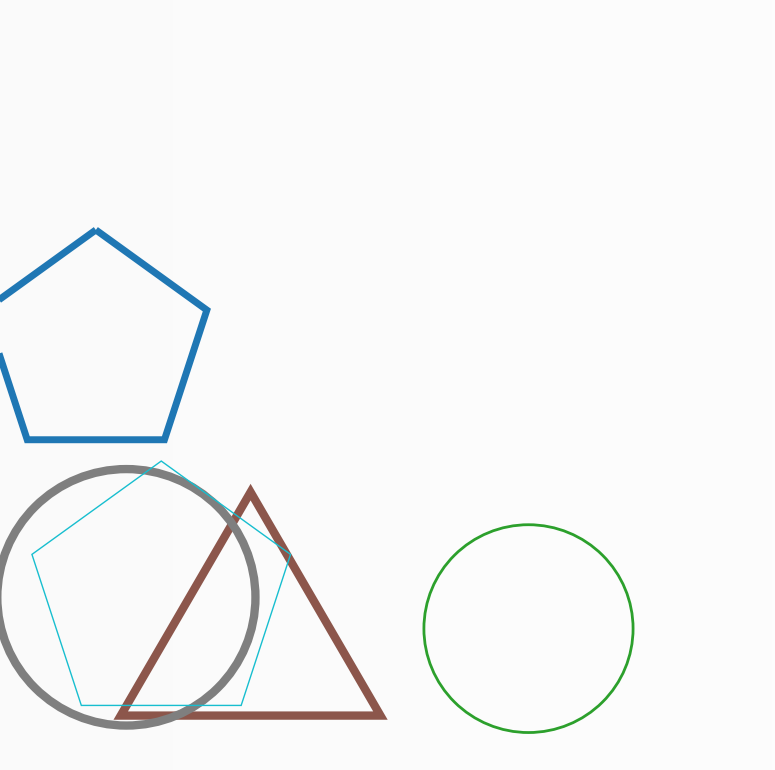[{"shape": "pentagon", "thickness": 2.5, "radius": 0.75, "center": [0.124, 0.551]}, {"shape": "circle", "thickness": 1, "radius": 0.67, "center": [0.682, 0.184]}, {"shape": "triangle", "thickness": 3, "radius": 0.97, "center": [0.323, 0.167]}, {"shape": "circle", "thickness": 3, "radius": 0.83, "center": [0.163, 0.224]}, {"shape": "pentagon", "thickness": 0.5, "radius": 0.88, "center": [0.208, 0.226]}]